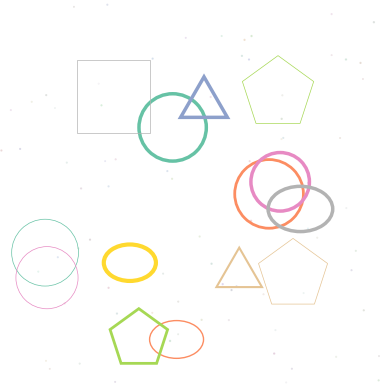[{"shape": "circle", "thickness": 2.5, "radius": 0.44, "center": [0.448, 0.669]}, {"shape": "circle", "thickness": 0.5, "radius": 0.43, "center": [0.117, 0.344]}, {"shape": "oval", "thickness": 1, "radius": 0.35, "center": [0.459, 0.118]}, {"shape": "circle", "thickness": 2, "radius": 0.45, "center": [0.699, 0.496]}, {"shape": "triangle", "thickness": 2.5, "radius": 0.35, "center": [0.53, 0.73]}, {"shape": "circle", "thickness": 2.5, "radius": 0.38, "center": [0.728, 0.528]}, {"shape": "circle", "thickness": 0.5, "radius": 0.4, "center": [0.122, 0.279]}, {"shape": "pentagon", "thickness": 2, "radius": 0.39, "center": [0.361, 0.12]}, {"shape": "pentagon", "thickness": 0.5, "radius": 0.49, "center": [0.722, 0.758]}, {"shape": "oval", "thickness": 3, "radius": 0.34, "center": [0.337, 0.318]}, {"shape": "pentagon", "thickness": 0.5, "radius": 0.47, "center": [0.761, 0.286]}, {"shape": "triangle", "thickness": 1.5, "radius": 0.34, "center": [0.621, 0.288]}, {"shape": "oval", "thickness": 2.5, "radius": 0.42, "center": [0.78, 0.457]}, {"shape": "square", "thickness": 0.5, "radius": 0.47, "center": [0.295, 0.75]}]